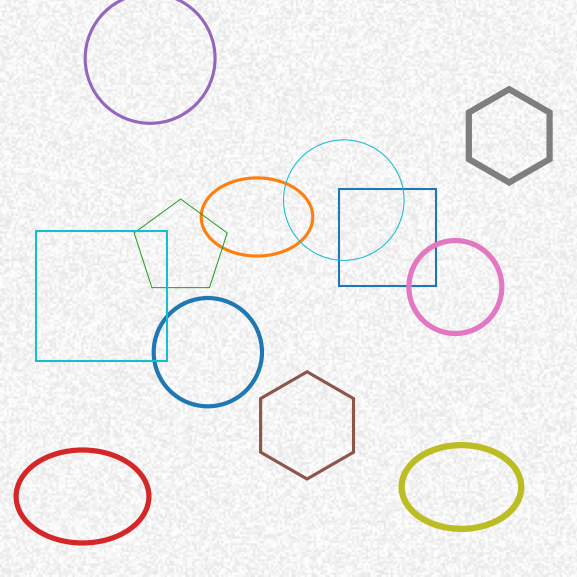[{"shape": "square", "thickness": 1, "radius": 0.42, "center": [0.67, 0.588]}, {"shape": "circle", "thickness": 2, "radius": 0.47, "center": [0.36, 0.389]}, {"shape": "oval", "thickness": 1.5, "radius": 0.48, "center": [0.445, 0.623]}, {"shape": "pentagon", "thickness": 0.5, "radius": 0.42, "center": [0.313, 0.57]}, {"shape": "oval", "thickness": 2.5, "radius": 0.57, "center": [0.143, 0.139]}, {"shape": "circle", "thickness": 1.5, "radius": 0.56, "center": [0.26, 0.898]}, {"shape": "hexagon", "thickness": 1.5, "radius": 0.46, "center": [0.532, 0.263]}, {"shape": "circle", "thickness": 2.5, "radius": 0.4, "center": [0.788, 0.502]}, {"shape": "hexagon", "thickness": 3, "radius": 0.4, "center": [0.882, 0.764]}, {"shape": "oval", "thickness": 3, "radius": 0.52, "center": [0.799, 0.156]}, {"shape": "square", "thickness": 1, "radius": 0.57, "center": [0.176, 0.487]}, {"shape": "circle", "thickness": 0.5, "radius": 0.52, "center": [0.595, 0.653]}]